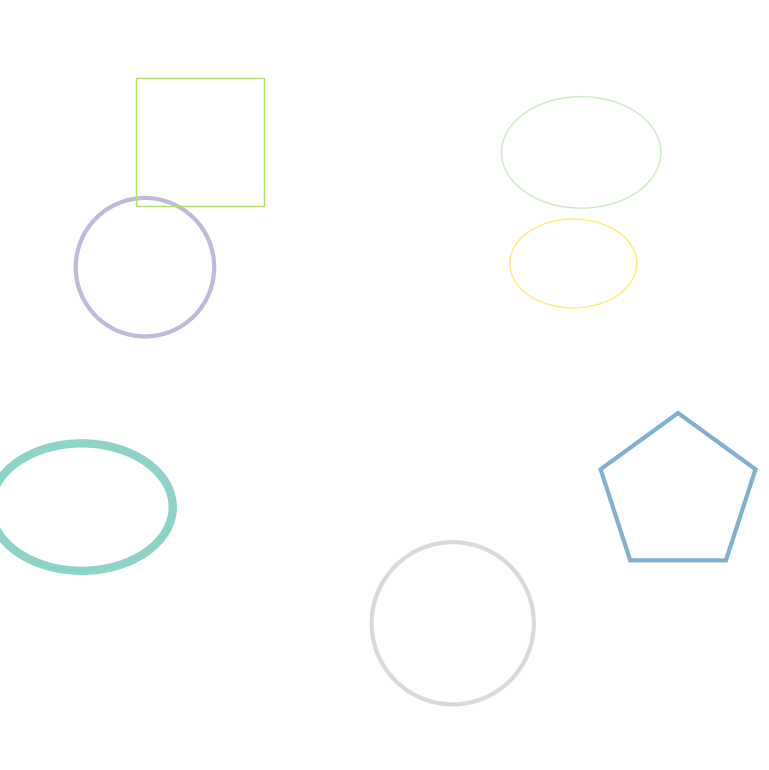[{"shape": "oval", "thickness": 3, "radius": 0.59, "center": [0.106, 0.341]}, {"shape": "circle", "thickness": 1.5, "radius": 0.45, "center": [0.188, 0.653]}, {"shape": "pentagon", "thickness": 1.5, "radius": 0.53, "center": [0.881, 0.358]}, {"shape": "square", "thickness": 0.5, "radius": 0.42, "center": [0.26, 0.816]}, {"shape": "circle", "thickness": 1.5, "radius": 0.53, "center": [0.588, 0.191]}, {"shape": "oval", "thickness": 0.5, "radius": 0.52, "center": [0.755, 0.802]}, {"shape": "oval", "thickness": 0.5, "radius": 0.41, "center": [0.745, 0.658]}]